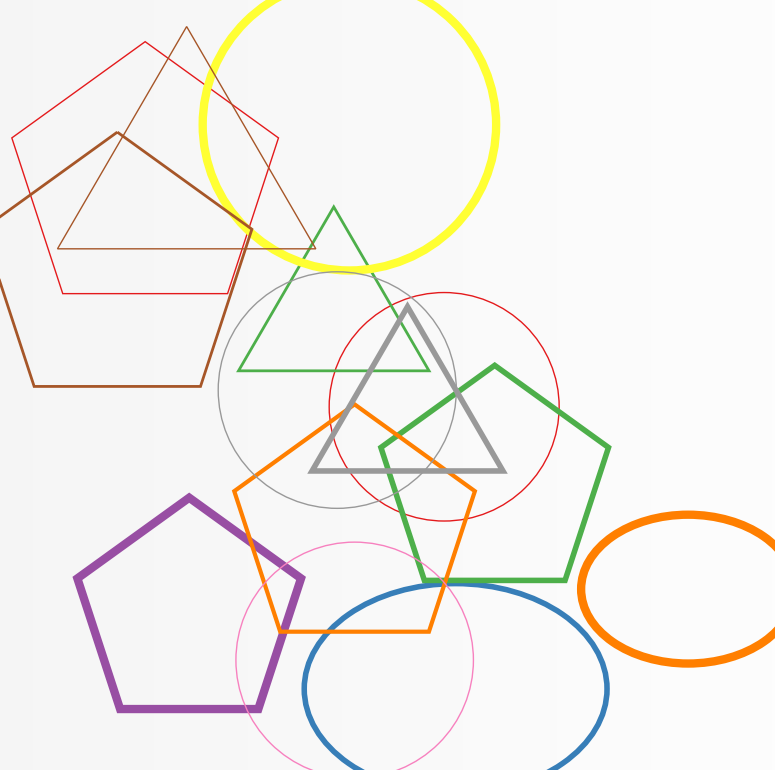[{"shape": "pentagon", "thickness": 0.5, "radius": 0.9, "center": [0.187, 0.765]}, {"shape": "circle", "thickness": 0.5, "radius": 0.74, "center": [0.573, 0.472]}, {"shape": "oval", "thickness": 2, "radius": 0.98, "center": [0.588, 0.105]}, {"shape": "pentagon", "thickness": 2, "radius": 0.77, "center": [0.638, 0.371]}, {"shape": "triangle", "thickness": 1, "radius": 0.71, "center": [0.431, 0.589]}, {"shape": "pentagon", "thickness": 3, "radius": 0.76, "center": [0.244, 0.202]}, {"shape": "pentagon", "thickness": 1.5, "radius": 0.82, "center": [0.458, 0.312]}, {"shape": "oval", "thickness": 3, "radius": 0.69, "center": [0.888, 0.235]}, {"shape": "circle", "thickness": 3, "radius": 0.95, "center": [0.451, 0.838]}, {"shape": "triangle", "thickness": 0.5, "radius": 0.96, "center": [0.241, 0.773]}, {"shape": "pentagon", "thickness": 1, "radius": 0.91, "center": [0.151, 0.646]}, {"shape": "circle", "thickness": 0.5, "radius": 0.77, "center": [0.458, 0.143]}, {"shape": "triangle", "thickness": 2, "radius": 0.71, "center": [0.526, 0.459]}, {"shape": "circle", "thickness": 0.5, "radius": 0.77, "center": [0.435, 0.493]}]